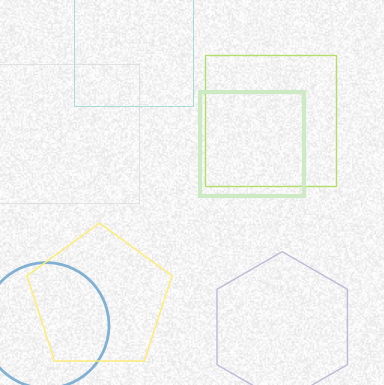[{"shape": "square", "thickness": 0.5, "radius": 0.77, "center": [0.346, 0.879]}, {"shape": "hexagon", "thickness": 1, "radius": 0.98, "center": [0.733, 0.151]}, {"shape": "circle", "thickness": 2, "radius": 0.82, "center": [0.12, 0.155]}, {"shape": "square", "thickness": 1, "radius": 0.85, "center": [0.703, 0.687]}, {"shape": "square", "thickness": 0.5, "radius": 0.91, "center": [0.18, 0.653]}, {"shape": "square", "thickness": 3, "radius": 0.67, "center": [0.655, 0.626]}, {"shape": "pentagon", "thickness": 1, "radius": 0.99, "center": [0.258, 0.222]}]